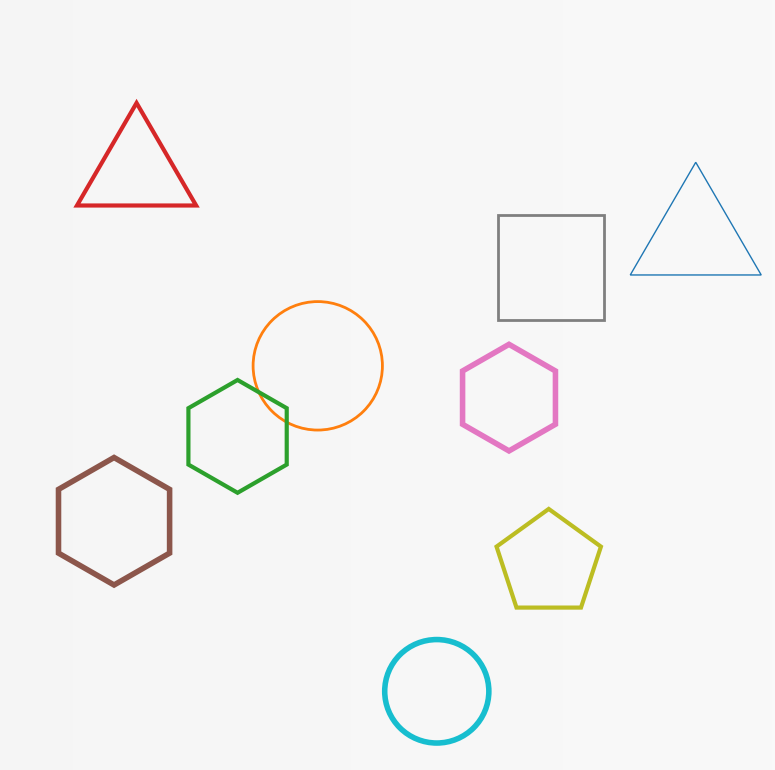[{"shape": "triangle", "thickness": 0.5, "radius": 0.49, "center": [0.898, 0.692]}, {"shape": "circle", "thickness": 1, "radius": 0.42, "center": [0.41, 0.525]}, {"shape": "hexagon", "thickness": 1.5, "radius": 0.37, "center": [0.307, 0.433]}, {"shape": "triangle", "thickness": 1.5, "radius": 0.44, "center": [0.176, 0.778]}, {"shape": "hexagon", "thickness": 2, "radius": 0.41, "center": [0.147, 0.323]}, {"shape": "hexagon", "thickness": 2, "radius": 0.35, "center": [0.657, 0.484]}, {"shape": "square", "thickness": 1, "radius": 0.34, "center": [0.711, 0.652]}, {"shape": "pentagon", "thickness": 1.5, "radius": 0.35, "center": [0.708, 0.268]}, {"shape": "circle", "thickness": 2, "radius": 0.34, "center": [0.564, 0.102]}]